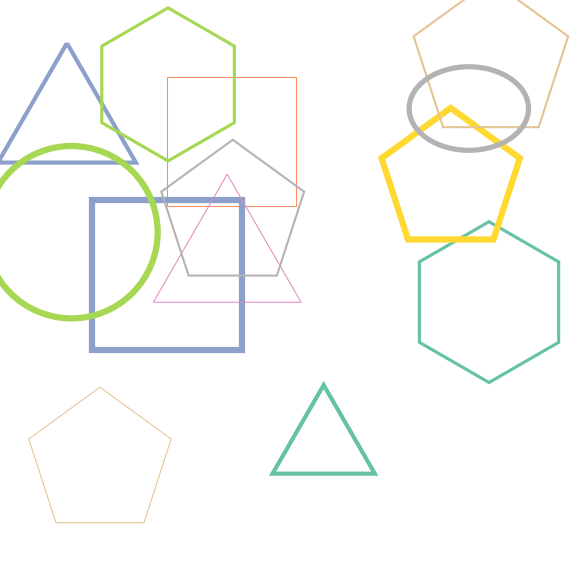[{"shape": "triangle", "thickness": 2, "radius": 0.51, "center": [0.56, 0.23]}, {"shape": "hexagon", "thickness": 1.5, "radius": 0.7, "center": [0.847, 0.476]}, {"shape": "square", "thickness": 0.5, "radius": 0.56, "center": [0.401, 0.754]}, {"shape": "square", "thickness": 3, "radius": 0.65, "center": [0.289, 0.523]}, {"shape": "triangle", "thickness": 2, "radius": 0.69, "center": [0.116, 0.787]}, {"shape": "triangle", "thickness": 0.5, "radius": 0.74, "center": [0.393, 0.55]}, {"shape": "hexagon", "thickness": 1.5, "radius": 0.66, "center": [0.291, 0.853]}, {"shape": "circle", "thickness": 3, "radius": 0.75, "center": [0.124, 0.597]}, {"shape": "pentagon", "thickness": 3, "radius": 0.63, "center": [0.78, 0.686]}, {"shape": "pentagon", "thickness": 0.5, "radius": 0.65, "center": [0.173, 0.199]}, {"shape": "pentagon", "thickness": 1, "radius": 0.7, "center": [0.85, 0.893]}, {"shape": "oval", "thickness": 2.5, "radius": 0.52, "center": [0.812, 0.811]}, {"shape": "pentagon", "thickness": 1, "radius": 0.65, "center": [0.403, 0.627]}]